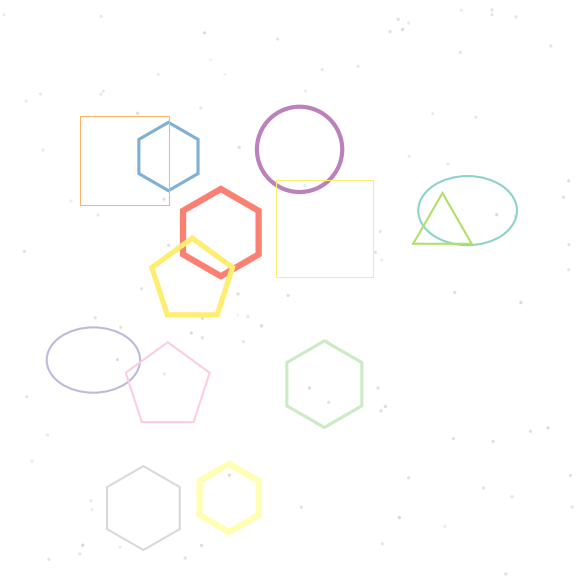[{"shape": "oval", "thickness": 1, "radius": 0.43, "center": [0.81, 0.634]}, {"shape": "hexagon", "thickness": 3, "radius": 0.3, "center": [0.397, 0.137]}, {"shape": "oval", "thickness": 1, "radius": 0.4, "center": [0.162, 0.376]}, {"shape": "hexagon", "thickness": 3, "radius": 0.38, "center": [0.382, 0.596]}, {"shape": "hexagon", "thickness": 1.5, "radius": 0.3, "center": [0.292, 0.728]}, {"shape": "square", "thickness": 0.5, "radius": 0.38, "center": [0.215, 0.721]}, {"shape": "triangle", "thickness": 1, "radius": 0.29, "center": [0.766, 0.606]}, {"shape": "pentagon", "thickness": 1, "radius": 0.38, "center": [0.29, 0.33]}, {"shape": "hexagon", "thickness": 1, "radius": 0.36, "center": [0.248, 0.119]}, {"shape": "circle", "thickness": 2, "radius": 0.37, "center": [0.519, 0.74]}, {"shape": "hexagon", "thickness": 1.5, "radius": 0.37, "center": [0.562, 0.334]}, {"shape": "square", "thickness": 0.5, "radius": 0.42, "center": [0.562, 0.603]}, {"shape": "pentagon", "thickness": 2.5, "radius": 0.37, "center": [0.333, 0.513]}]